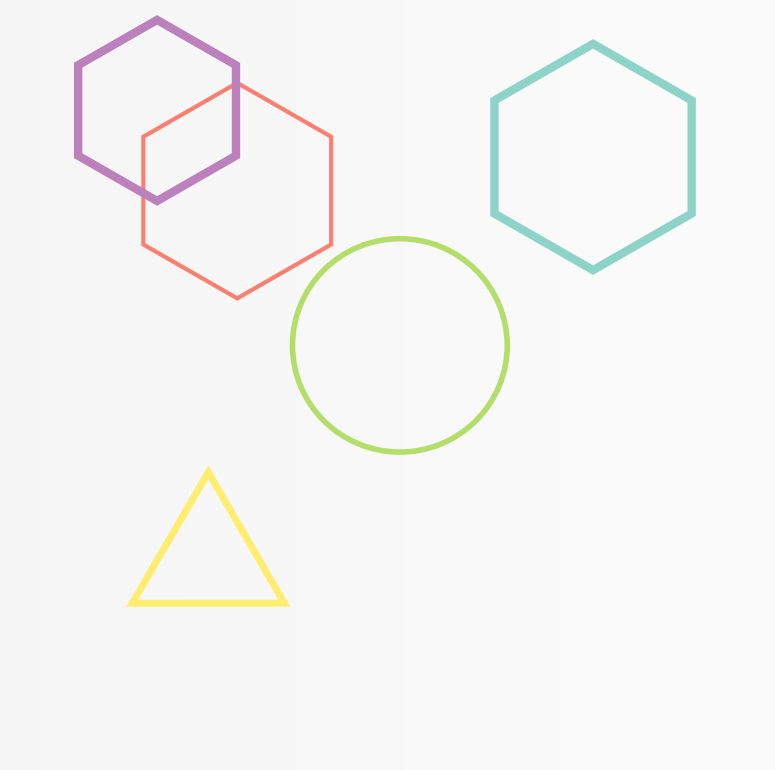[{"shape": "hexagon", "thickness": 3, "radius": 0.73, "center": [0.765, 0.796]}, {"shape": "hexagon", "thickness": 1.5, "radius": 0.7, "center": [0.306, 0.752]}, {"shape": "circle", "thickness": 2, "radius": 0.69, "center": [0.516, 0.551]}, {"shape": "hexagon", "thickness": 3, "radius": 0.59, "center": [0.203, 0.857]}, {"shape": "triangle", "thickness": 2.5, "radius": 0.57, "center": [0.269, 0.273]}]